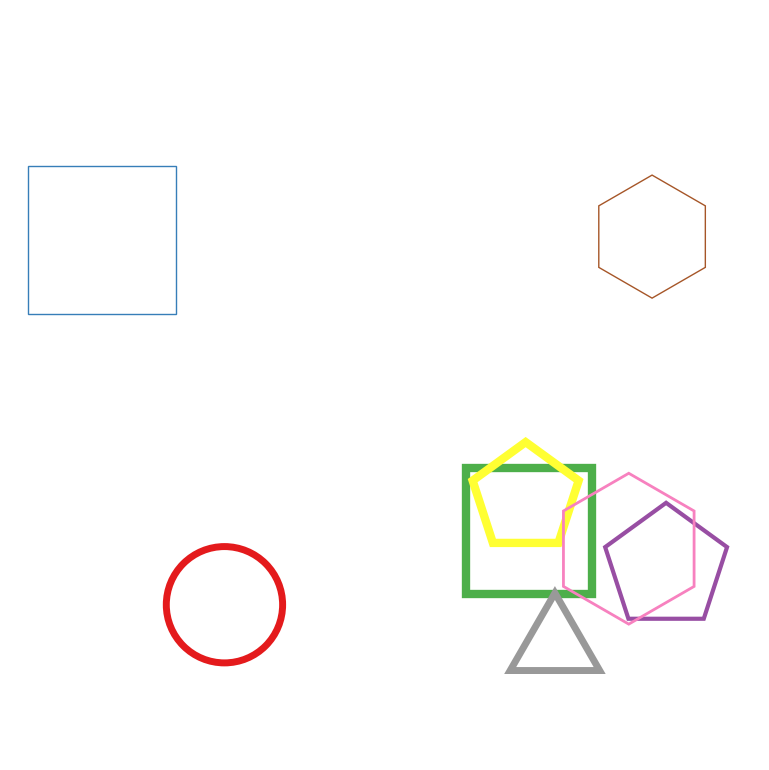[{"shape": "circle", "thickness": 2.5, "radius": 0.38, "center": [0.292, 0.215]}, {"shape": "square", "thickness": 0.5, "radius": 0.48, "center": [0.132, 0.689]}, {"shape": "square", "thickness": 3, "radius": 0.41, "center": [0.687, 0.31]}, {"shape": "pentagon", "thickness": 1.5, "radius": 0.42, "center": [0.865, 0.264]}, {"shape": "pentagon", "thickness": 3, "radius": 0.36, "center": [0.683, 0.353]}, {"shape": "hexagon", "thickness": 0.5, "radius": 0.4, "center": [0.847, 0.693]}, {"shape": "hexagon", "thickness": 1, "radius": 0.49, "center": [0.817, 0.287]}, {"shape": "triangle", "thickness": 2.5, "radius": 0.34, "center": [0.721, 0.163]}]